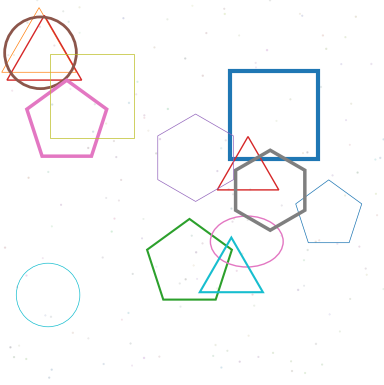[{"shape": "pentagon", "thickness": 0.5, "radius": 0.45, "center": [0.854, 0.443]}, {"shape": "square", "thickness": 3, "radius": 0.57, "center": [0.712, 0.702]}, {"shape": "triangle", "thickness": 0.5, "radius": 0.56, "center": [0.101, 0.868]}, {"shape": "pentagon", "thickness": 1.5, "radius": 0.58, "center": [0.492, 0.315]}, {"shape": "triangle", "thickness": 1, "radius": 0.46, "center": [0.644, 0.553]}, {"shape": "triangle", "thickness": 1, "radius": 0.56, "center": [0.115, 0.848]}, {"shape": "hexagon", "thickness": 0.5, "radius": 0.57, "center": [0.508, 0.59]}, {"shape": "circle", "thickness": 2, "radius": 0.47, "center": [0.105, 0.863]}, {"shape": "pentagon", "thickness": 2.5, "radius": 0.55, "center": [0.173, 0.683]}, {"shape": "oval", "thickness": 1, "radius": 0.47, "center": [0.641, 0.373]}, {"shape": "hexagon", "thickness": 2.5, "radius": 0.52, "center": [0.702, 0.506]}, {"shape": "square", "thickness": 0.5, "radius": 0.54, "center": [0.24, 0.75]}, {"shape": "circle", "thickness": 0.5, "radius": 0.41, "center": [0.125, 0.234]}, {"shape": "triangle", "thickness": 1.5, "radius": 0.47, "center": [0.601, 0.288]}]